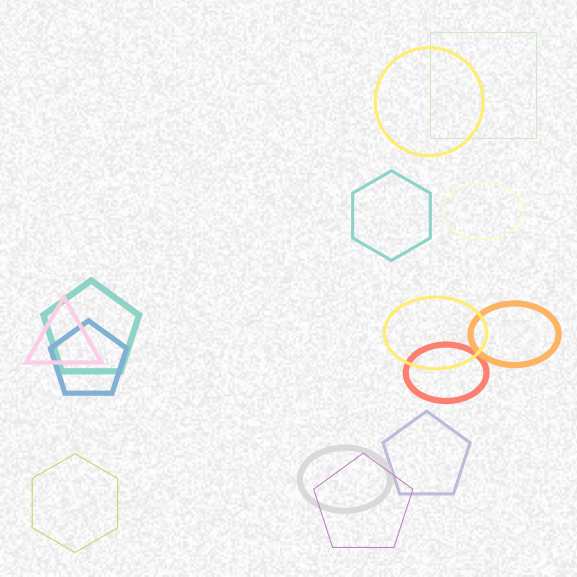[{"shape": "hexagon", "thickness": 1.5, "radius": 0.39, "center": [0.678, 0.626]}, {"shape": "pentagon", "thickness": 3, "radius": 0.44, "center": [0.158, 0.427]}, {"shape": "oval", "thickness": 0.5, "radius": 0.35, "center": [0.836, 0.634]}, {"shape": "pentagon", "thickness": 1.5, "radius": 0.4, "center": [0.739, 0.208]}, {"shape": "oval", "thickness": 3, "radius": 0.35, "center": [0.772, 0.354]}, {"shape": "pentagon", "thickness": 2.5, "radius": 0.35, "center": [0.153, 0.374]}, {"shape": "oval", "thickness": 3, "radius": 0.38, "center": [0.891, 0.42]}, {"shape": "hexagon", "thickness": 0.5, "radius": 0.43, "center": [0.13, 0.128]}, {"shape": "triangle", "thickness": 2, "radius": 0.38, "center": [0.111, 0.409]}, {"shape": "oval", "thickness": 3, "radius": 0.39, "center": [0.597, 0.169]}, {"shape": "pentagon", "thickness": 0.5, "radius": 0.45, "center": [0.629, 0.124]}, {"shape": "square", "thickness": 0.5, "radius": 0.46, "center": [0.836, 0.852]}, {"shape": "circle", "thickness": 1.5, "radius": 0.47, "center": [0.743, 0.823]}, {"shape": "oval", "thickness": 1.5, "radius": 0.44, "center": [0.754, 0.423]}]